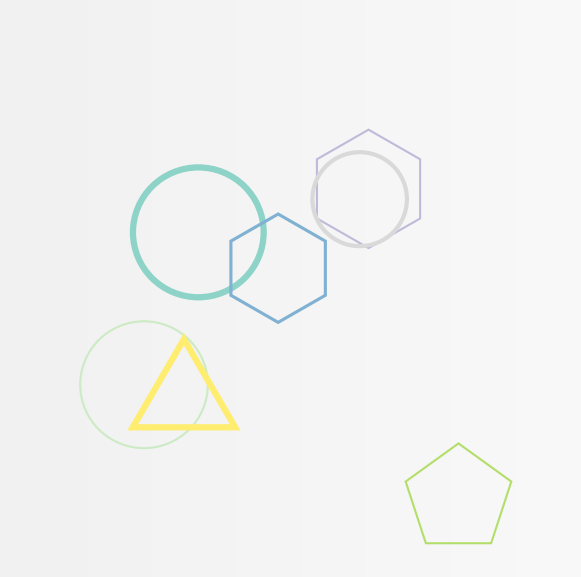[{"shape": "circle", "thickness": 3, "radius": 0.56, "center": [0.341, 0.597]}, {"shape": "hexagon", "thickness": 1, "radius": 0.51, "center": [0.634, 0.672]}, {"shape": "hexagon", "thickness": 1.5, "radius": 0.47, "center": [0.479, 0.535]}, {"shape": "pentagon", "thickness": 1, "radius": 0.48, "center": [0.789, 0.136]}, {"shape": "circle", "thickness": 2, "radius": 0.41, "center": [0.619, 0.654]}, {"shape": "circle", "thickness": 1, "radius": 0.55, "center": [0.248, 0.333]}, {"shape": "triangle", "thickness": 3, "radius": 0.51, "center": [0.316, 0.31]}]